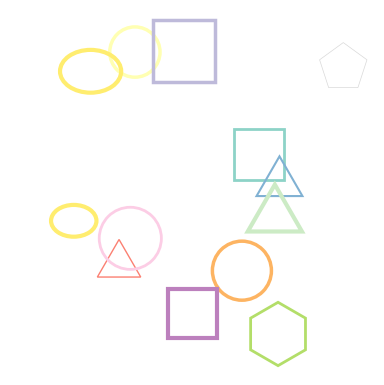[{"shape": "square", "thickness": 2, "radius": 0.33, "center": [0.672, 0.599]}, {"shape": "circle", "thickness": 2.5, "radius": 0.33, "center": [0.35, 0.865]}, {"shape": "square", "thickness": 2.5, "radius": 0.4, "center": [0.479, 0.867]}, {"shape": "triangle", "thickness": 1, "radius": 0.33, "center": [0.309, 0.313]}, {"shape": "triangle", "thickness": 1.5, "radius": 0.34, "center": [0.726, 0.525]}, {"shape": "circle", "thickness": 2.5, "radius": 0.38, "center": [0.628, 0.297]}, {"shape": "hexagon", "thickness": 2, "radius": 0.41, "center": [0.722, 0.133]}, {"shape": "circle", "thickness": 2, "radius": 0.4, "center": [0.338, 0.381]}, {"shape": "pentagon", "thickness": 0.5, "radius": 0.32, "center": [0.892, 0.825]}, {"shape": "square", "thickness": 3, "radius": 0.32, "center": [0.501, 0.185]}, {"shape": "triangle", "thickness": 3, "radius": 0.41, "center": [0.714, 0.439]}, {"shape": "oval", "thickness": 3, "radius": 0.29, "center": [0.192, 0.426]}, {"shape": "oval", "thickness": 3, "radius": 0.4, "center": [0.235, 0.815]}]